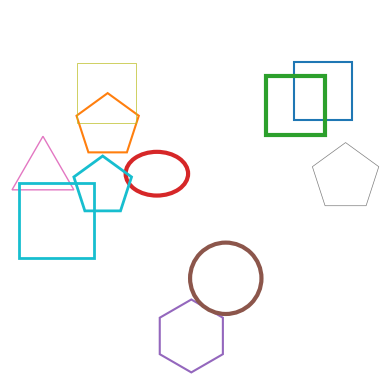[{"shape": "square", "thickness": 1.5, "radius": 0.38, "center": [0.84, 0.764]}, {"shape": "pentagon", "thickness": 1.5, "radius": 0.43, "center": [0.28, 0.673]}, {"shape": "square", "thickness": 3, "radius": 0.38, "center": [0.767, 0.725]}, {"shape": "oval", "thickness": 3, "radius": 0.41, "center": [0.407, 0.549]}, {"shape": "hexagon", "thickness": 1.5, "radius": 0.47, "center": [0.497, 0.127]}, {"shape": "circle", "thickness": 3, "radius": 0.46, "center": [0.586, 0.277]}, {"shape": "triangle", "thickness": 1, "radius": 0.46, "center": [0.112, 0.553]}, {"shape": "pentagon", "thickness": 0.5, "radius": 0.45, "center": [0.898, 0.539]}, {"shape": "square", "thickness": 0.5, "radius": 0.38, "center": [0.277, 0.758]}, {"shape": "pentagon", "thickness": 2, "radius": 0.39, "center": [0.267, 0.516]}, {"shape": "square", "thickness": 2, "radius": 0.49, "center": [0.147, 0.426]}]